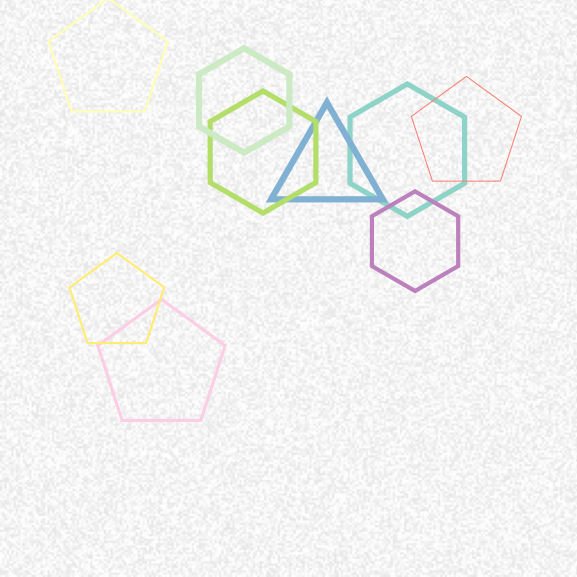[{"shape": "hexagon", "thickness": 2.5, "radius": 0.57, "center": [0.705, 0.739]}, {"shape": "pentagon", "thickness": 1, "radius": 0.54, "center": [0.187, 0.894]}, {"shape": "pentagon", "thickness": 0.5, "radius": 0.5, "center": [0.808, 0.767]}, {"shape": "triangle", "thickness": 3, "radius": 0.56, "center": [0.566, 0.71]}, {"shape": "hexagon", "thickness": 2.5, "radius": 0.53, "center": [0.455, 0.736]}, {"shape": "pentagon", "thickness": 1.5, "radius": 0.58, "center": [0.28, 0.365]}, {"shape": "hexagon", "thickness": 2, "radius": 0.43, "center": [0.719, 0.582]}, {"shape": "hexagon", "thickness": 3, "radius": 0.45, "center": [0.423, 0.825]}, {"shape": "pentagon", "thickness": 1, "radius": 0.43, "center": [0.202, 0.475]}]